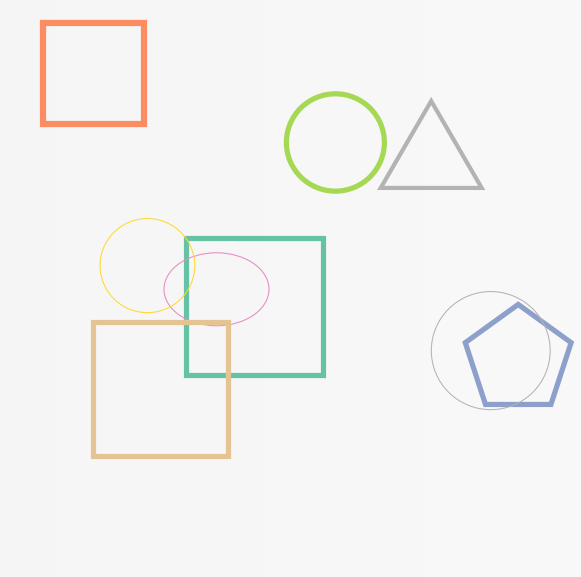[{"shape": "square", "thickness": 2.5, "radius": 0.59, "center": [0.438, 0.468]}, {"shape": "square", "thickness": 3, "radius": 0.44, "center": [0.161, 0.872]}, {"shape": "pentagon", "thickness": 2.5, "radius": 0.48, "center": [0.892, 0.376]}, {"shape": "oval", "thickness": 0.5, "radius": 0.45, "center": [0.372, 0.498]}, {"shape": "circle", "thickness": 2.5, "radius": 0.42, "center": [0.577, 0.752]}, {"shape": "circle", "thickness": 0.5, "radius": 0.41, "center": [0.254, 0.539]}, {"shape": "square", "thickness": 2.5, "radius": 0.58, "center": [0.276, 0.326]}, {"shape": "circle", "thickness": 0.5, "radius": 0.51, "center": [0.844, 0.392]}, {"shape": "triangle", "thickness": 2, "radius": 0.5, "center": [0.742, 0.724]}]